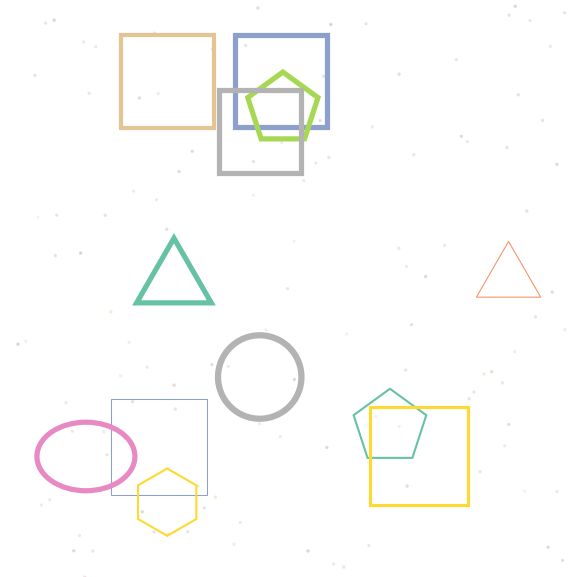[{"shape": "triangle", "thickness": 2.5, "radius": 0.37, "center": [0.301, 0.512]}, {"shape": "pentagon", "thickness": 1, "radius": 0.33, "center": [0.675, 0.26]}, {"shape": "triangle", "thickness": 0.5, "radius": 0.32, "center": [0.881, 0.517]}, {"shape": "square", "thickness": 0.5, "radius": 0.42, "center": [0.275, 0.225]}, {"shape": "square", "thickness": 2.5, "radius": 0.4, "center": [0.486, 0.859]}, {"shape": "oval", "thickness": 2.5, "radius": 0.42, "center": [0.149, 0.209]}, {"shape": "pentagon", "thickness": 2.5, "radius": 0.32, "center": [0.49, 0.81]}, {"shape": "hexagon", "thickness": 1, "radius": 0.29, "center": [0.29, 0.13]}, {"shape": "square", "thickness": 1.5, "radius": 0.42, "center": [0.725, 0.21]}, {"shape": "square", "thickness": 2, "radius": 0.4, "center": [0.29, 0.858]}, {"shape": "circle", "thickness": 3, "radius": 0.36, "center": [0.45, 0.346]}, {"shape": "square", "thickness": 2.5, "radius": 0.36, "center": [0.451, 0.772]}]